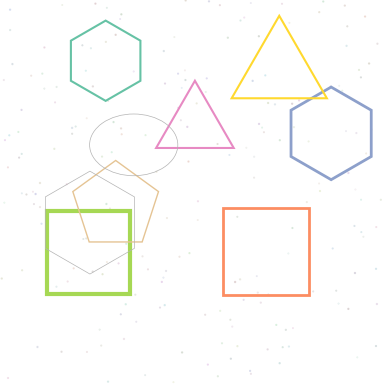[{"shape": "hexagon", "thickness": 1.5, "radius": 0.52, "center": [0.274, 0.842]}, {"shape": "square", "thickness": 2, "radius": 0.56, "center": [0.691, 0.347]}, {"shape": "hexagon", "thickness": 2, "radius": 0.6, "center": [0.86, 0.654]}, {"shape": "triangle", "thickness": 1.5, "radius": 0.58, "center": [0.506, 0.674]}, {"shape": "square", "thickness": 3, "radius": 0.54, "center": [0.23, 0.345]}, {"shape": "triangle", "thickness": 1.5, "radius": 0.71, "center": [0.725, 0.816]}, {"shape": "pentagon", "thickness": 1, "radius": 0.58, "center": [0.3, 0.466]}, {"shape": "hexagon", "thickness": 0.5, "radius": 0.67, "center": [0.234, 0.422]}, {"shape": "oval", "thickness": 0.5, "radius": 0.57, "center": [0.347, 0.624]}]